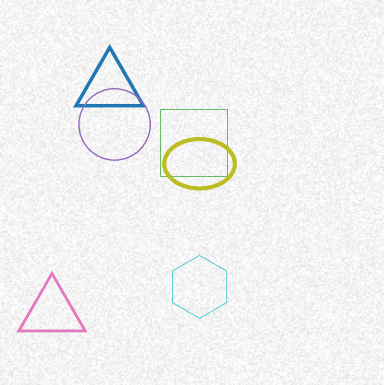[{"shape": "triangle", "thickness": 2.5, "radius": 0.5, "center": [0.285, 0.776]}, {"shape": "square", "thickness": 0.5, "radius": 0.43, "center": [0.503, 0.63]}, {"shape": "circle", "thickness": 1, "radius": 0.46, "center": [0.298, 0.677]}, {"shape": "triangle", "thickness": 2, "radius": 0.5, "center": [0.135, 0.19]}, {"shape": "oval", "thickness": 3, "radius": 0.46, "center": [0.518, 0.575]}, {"shape": "hexagon", "thickness": 0.5, "radius": 0.41, "center": [0.518, 0.255]}]